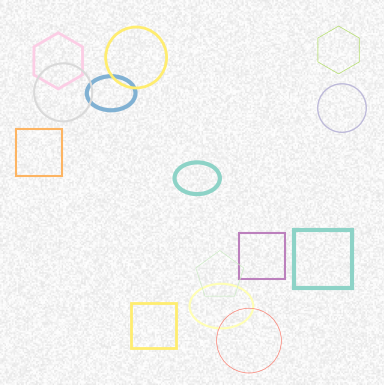[{"shape": "oval", "thickness": 3, "radius": 0.29, "center": [0.512, 0.537]}, {"shape": "square", "thickness": 3, "radius": 0.38, "center": [0.839, 0.327]}, {"shape": "oval", "thickness": 1.5, "radius": 0.41, "center": [0.575, 0.205]}, {"shape": "circle", "thickness": 1, "radius": 0.32, "center": [0.888, 0.719]}, {"shape": "circle", "thickness": 0.5, "radius": 0.42, "center": [0.647, 0.115]}, {"shape": "oval", "thickness": 3, "radius": 0.32, "center": [0.289, 0.758]}, {"shape": "square", "thickness": 1.5, "radius": 0.3, "center": [0.101, 0.604]}, {"shape": "hexagon", "thickness": 0.5, "radius": 0.31, "center": [0.879, 0.87]}, {"shape": "hexagon", "thickness": 2, "radius": 0.36, "center": [0.151, 0.842]}, {"shape": "circle", "thickness": 1.5, "radius": 0.38, "center": [0.164, 0.76]}, {"shape": "square", "thickness": 1.5, "radius": 0.3, "center": [0.681, 0.335]}, {"shape": "pentagon", "thickness": 0.5, "radius": 0.33, "center": [0.571, 0.284]}, {"shape": "square", "thickness": 2, "radius": 0.29, "center": [0.399, 0.155]}, {"shape": "circle", "thickness": 2, "radius": 0.4, "center": [0.354, 0.851]}]